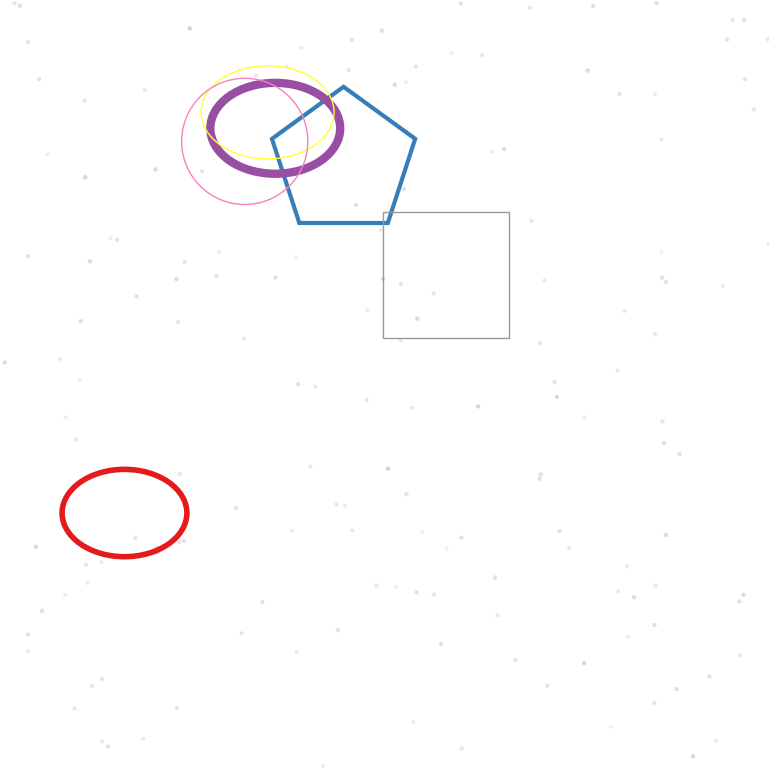[{"shape": "oval", "thickness": 2, "radius": 0.41, "center": [0.162, 0.334]}, {"shape": "pentagon", "thickness": 1.5, "radius": 0.49, "center": [0.446, 0.79]}, {"shape": "oval", "thickness": 3, "radius": 0.42, "center": [0.357, 0.833]}, {"shape": "oval", "thickness": 0.5, "radius": 0.43, "center": [0.348, 0.854]}, {"shape": "circle", "thickness": 0.5, "radius": 0.41, "center": [0.318, 0.816]}, {"shape": "square", "thickness": 0.5, "radius": 0.41, "center": [0.579, 0.643]}]